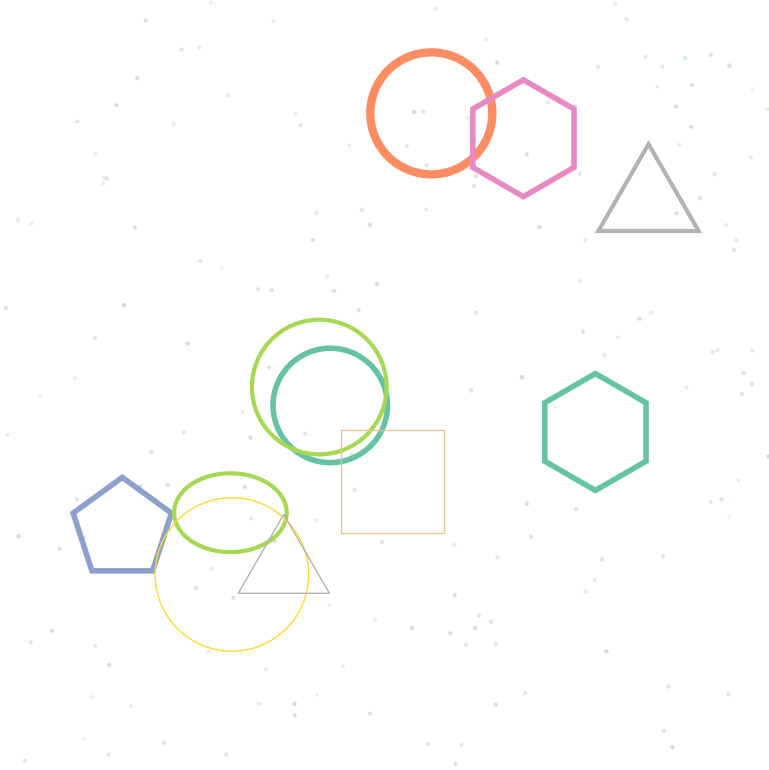[{"shape": "circle", "thickness": 2, "radius": 0.37, "center": [0.429, 0.473]}, {"shape": "hexagon", "thickness": 2, "radius": 0.38, "center": [0.773, 0.439]}, {"shape": "circle", "thickness": 3, "radius": 0.4, "center": [0.56, 0.853]}, {"shape": "pentagon", "thickness": 2, "radius": 0.34, "center": [0.159, 0.313]}, {"shape": "hexagon", "thickness": 2, "radius": 0.38, "center": [0.68, 0.82]}, {"shape": "oval", "thickness": 1.5, "radius": 0.37, "center": [0.299, 0.334]}, {"shape": "circle", "thickness": 1.5, "radius": 0.44, "center": [0.415, 0.497]}, {"shape": "circle", "thickness": 0.5, "radius": 0.5, "center": [0.301, 0.254]}, {"shape": "square", "thickness": 0.5, "radius": 0.34, "center": [0.51, 0.374]}, {"shape": "triangle", "thickness": 1.5, "radius": 0.38, "center": [0.842, 0.738]}, {"shape": "triangle", "thickness": 0.5, "radius": 0.34, "center": [0.369, 0.264]}]